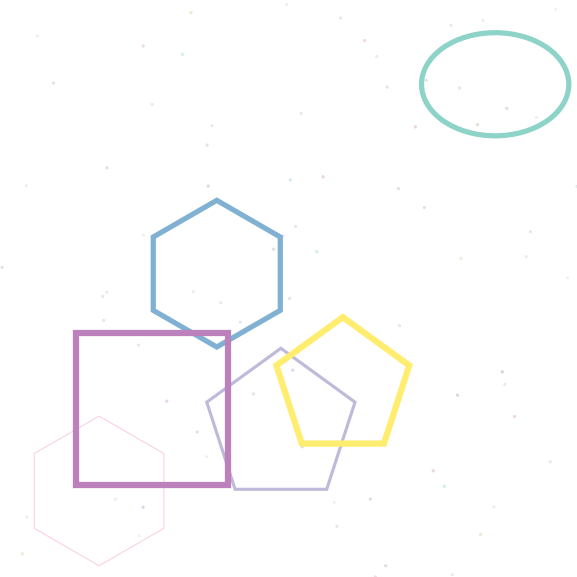[{"shape": "oval", "thickness": 2.5, "radius": 0.64, "center": [0.857, 0.853]}, {"shape": "pentagon", "thickness": 1.5, "radius": 0.67, "center": [0.486, 0.261]}, {"shape": "hexagon", "thickness": 2.5, "radius": 0.63, "center": [0.375, 0.525]}, {"shape": "hexagon", "thickness": 0.5, "radius": 0.65, "center": [0.172, 0.149]}, {"shape": "square", "thickness": 3, "radius": 0.66, "center": [0.263, 0.291]}, {"shape": "pentagon", "thickness": 3, "radius": 0.6, "center": [0.594, 0.329]}]